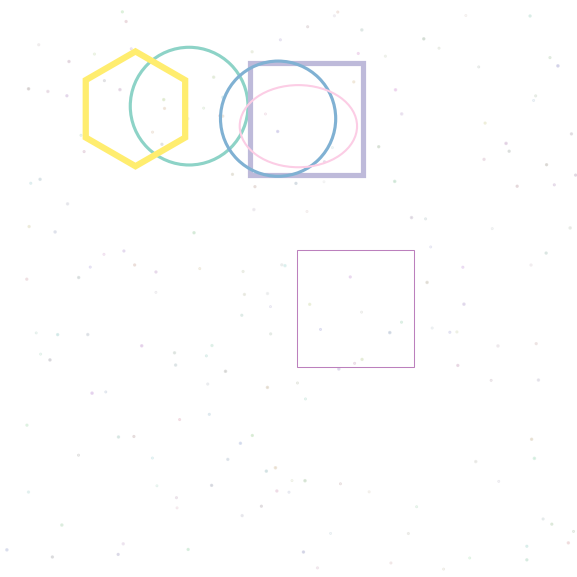[{"shape": "circle", "thickness": 1.5, "radius": 0.51, "center": [0.327, 0.815]}, {"shape": "square", "thickness": 2.5, "radius": 0.49, "center": [0.531, 0.793]}, {"shape": "circle", "thickness": 1.5, "radius": 0.5, "center": [0.482, 0.794]}, {"shape": "oval", "thickness": 1, "radius": 0.51, "center": [0.517, 0.781]}, {"shape": "square", "thickness": 0.5, "radius": 0.5, "center": [0.616, 0.465]}, {"shape": "hexagon", "thickness": 3, "radius": 0.5, "center": [0.235, 0.811]}]